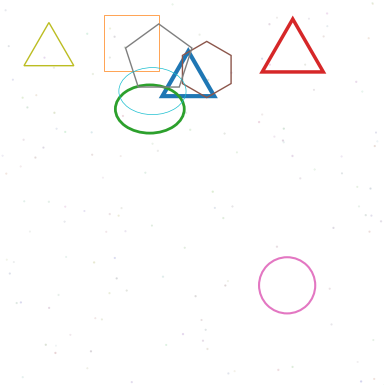[{"shape": "triangle", "thickness": 3, "radius": 0.39, "center": [0.489, 0.789]}, {"shape": "square", "thickness": 0.5, "radius": 0.36, "center": [0.342, 0.888]}, {"shape": "oval", "thickness": 2, "radius": 0.45, "center": [0.389, 0.717]}, {"shape": "triangle", "thickness": 2.5, "radius": 0.46, "center": [0.76, 0.859]}, {"shape": "hexagon", "thickness": 1, "radius": 0.36, "center": [0.537, 0.819]}, {"shape": "circle", "thickness": 1.5, "radius": 0.36, "center": [0.746, 0.259]}, {"shape": "pentagon", "thickness": 1, "radius": 0.45, "center": [0.412, 0.847]}, {"shape": "triangle", "thickness": 1, "radius": 0.37, "center": [0.127, 0.867]}, {"shape": "oval", "thickness": 0.5, "radius": 0.44, "center": [0.396, 0.763]}]